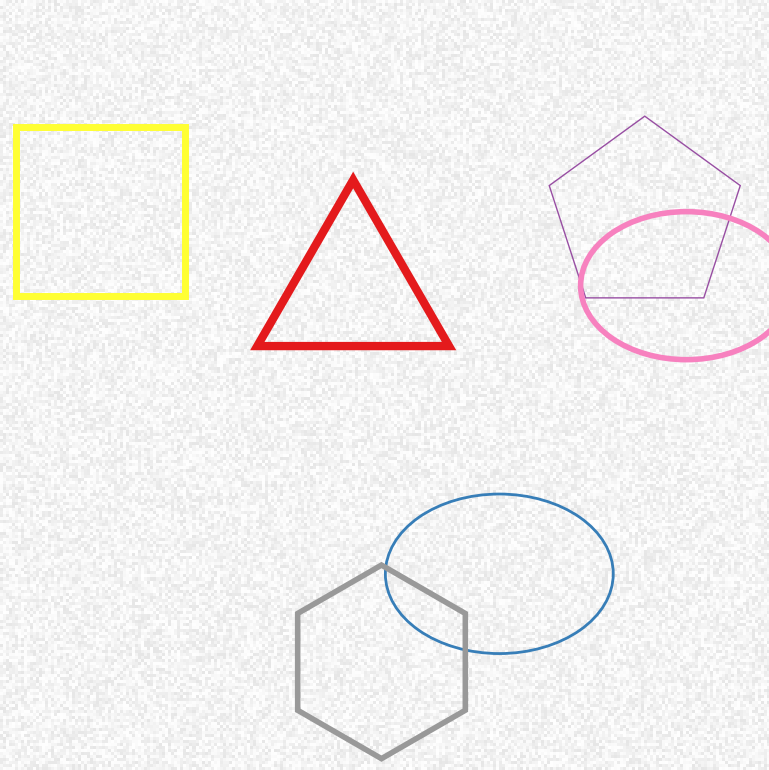[{"shape": "triangle", "thickness": 3, "radius": 0.72, "center": [0.459, 0.622]}, {"shape": "oval", "thickness": 1, "radius": 0.74, "center": [0.648, 0.255]}, {"shape": "pentagon", "thickness": 0.5, "radius": 0.65, "center": [0.837, 0.719]}, {"shape": "square", "thickness": 2.5, "radius": 0.55, "center": [0.13, 0.725]}, {"shape": "oval", "thickness": 2, "radius": 0.69, "center": [0.891, 0.629]}, {"shape": "hexagon", "thickness": 2, "radius": 0.63, "center": [0.495, 0.14]}]